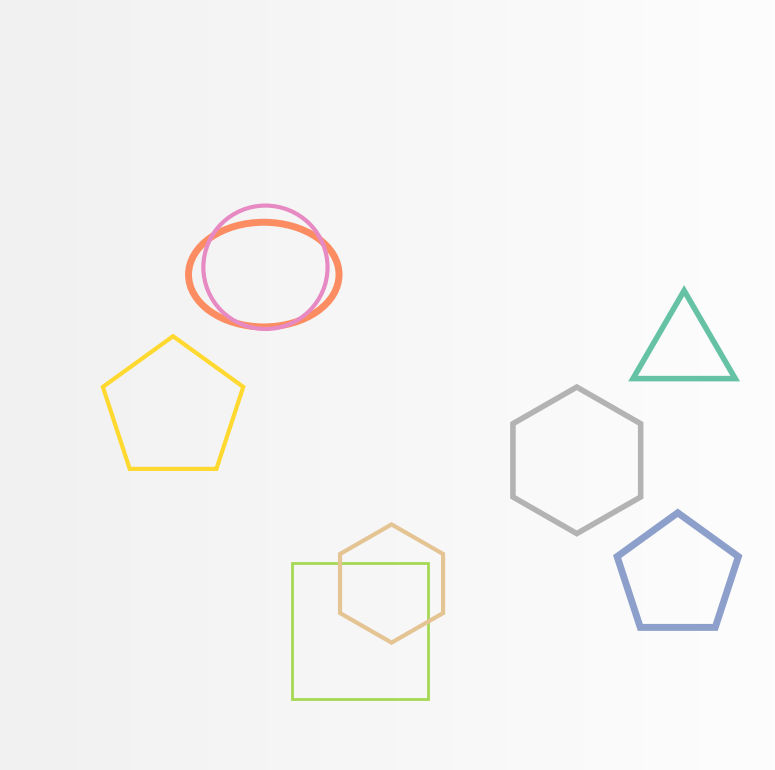[{"shape": "triangle", "thickness": 2, "radius": 0.38, "center": [0.883, 0.546]}, {"shape": "oval", "thickness": 2.5, "radius": 0.49, "center": [0.34, 0.643]}, {"shape": "pentagon", "thickness": 2.5, "radius": 0.41, "center": [0.875, 0.252]}, {"shape": "circle", "thickness": 1.5, "radius": 0.4, "center": [0.343, 0.653]}, {"shape": "square", "thickness": 1, "radius": 0.44, "center": [0.464, 0.18]}, {"shape": "pentagon", "thickness": 1.5, "radius": 0.48, "center": [0.223, 0.468]}, {"shape": "hexagon", "thickness": 1.5, "radius": 0.38, "center": [0.505, 0.242]}, {"shape": "hexagon", "thickness": 2, "radius": 0.48, "center": [0.744, 0.402]}]